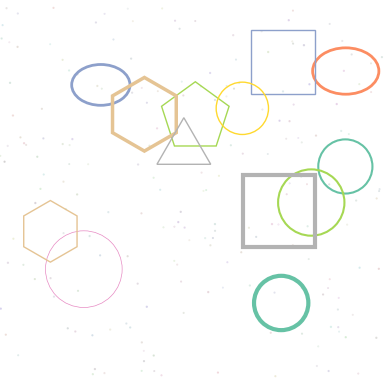[{"shape": "circle", "thickness": 1.5, "radius": 0.35, "center": [0.897, 0.568]}, {"shape": "circle", "thickness": 3, "radius": 0.35, "center": [0.73, 0.213]}, {"shape": "oval", "thickness": 2, "radius": 0.43, "center": [0.898, 0.816]}, {"shape": "oval", "thickness": 2, "radius": 0.38, "center": [0.262, 0.779]}, {"shape": "square", "thickness": 1, "radius": 0.42, "center": [0.735, 0.839]}, {"shape": "circle", "thickness": 0.5, "radius": 0.5, "center": [0.218, 0.301]}, {"shape": "circle", "thickness": 1.5, "radius": 0.43, "center": [0.808, 0.474]}, {"shape": "pentagon", "thickness": 1, "radius": 0.46, "center": [0.507, 0.695]}, {"shape": "circle", "thickness": 1, "radius": 0.34, "center": [0.629, 0.719]}, {"shape": "hexagon", "thickness": 1, "radius": 0.4, "center": [0.131, 0.399]}, {"shape": "hexagon", "thickness": 2.5, "radius": 0.48, "center": [0.375, 0.703]}, {"shape": "square", "thickness": 3, "radius": 0.47, "center": [0.724, 0.451]}, {"shape": "triangle", "thickness": 1, "radius": 0.4, "center": [0.477, 0.614]}]